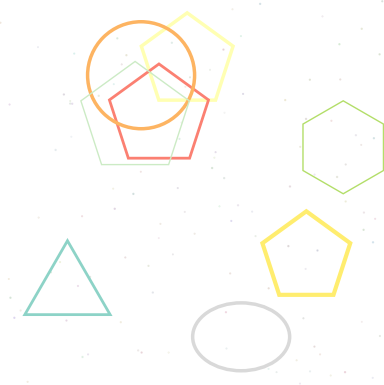[{"shape": "triangle", "thickness": 2, "radius": 0.64, "center": [0.175, 0.247]}, {"shape": "pentagon", "thickness": 2.5, "radius": 0.63, "center": [0.486, 0.841]}, {"shape": "pentagon", "thickness": 2, "radius": 0.68, "center": [0.413, 0.699]}, {"shape": "circle", "thickness": 2.5, "radius": 0.69, "center": [0.366, 0.805]}, {"shape": "hexagon", "thickness": 1, "radius": 0.6, "center": [0.891, 0.617]}, {"shape": "oval", "thickness": 2.5, "radius": 0.63, "center": [0.626, 0.125]}, {"shape": "pentagon", "thickness": 1, "radius": 0.74, "center": [0.351, 0.692]}, {"shape": "pentagon", "thickness": 3, "radius": 0.6, "center": [0.796, 0.331]}]